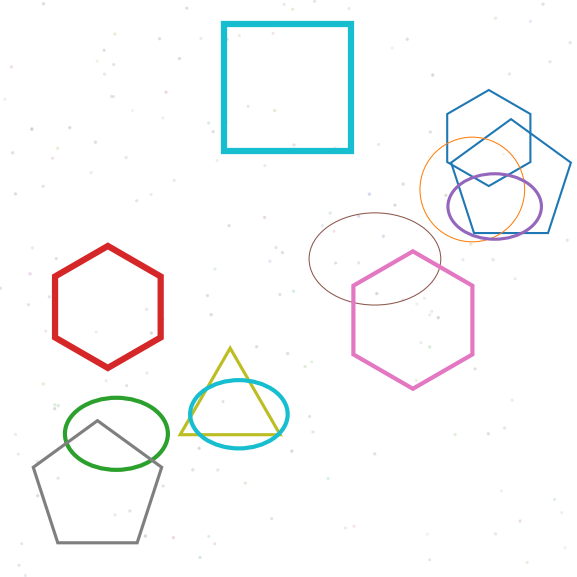[{"shape": "pentagon", "thickness": 1, "radius": 0.55, "center": [0.885, 0.684]}, {"shape": "hexagon", "thickness": 1, "radius": 0.42, "center": [0.846, 0.76]}, {"shape": "circle", "thickness": 0.5, "radius": 0.45, "center": [0.818, 0.671]}, {"shape": "oval", "thickness": 2, "radius": 0.45, "center": [0.202, 0.248]}, {"shape": "hexagon", "thickness": 3, "radius": 0.53, "center": [0.187, 0.468]}, {"shape": "oval", "thickness": 1.5, "radius": 0.4, "center": [0.857, 0.642]}, {"shape": "oval", "thickness": 0.5, "radius": 0.57, "center": [0.649, 0.551]}, {"shape": "hexagon", "thickness": 2, "radius": 0.59, "center": [0.715, 0.445]}, {"shape": "pentagon", "thickness": 1.5, "radius": 0.58, "center": [0.169, 0.154]}, {"shape": "triangle", "thickness": 1.5, "radius": 0.5, "center": [0.399, 0.296]}, {"shape": "oval", "thickness": 2, "radius": 0.42, "center": [0.414, 0.282]}, {"shape": "square", "thickness": 3, "radius": 0.55, "center": [0.498, 0.847]}]